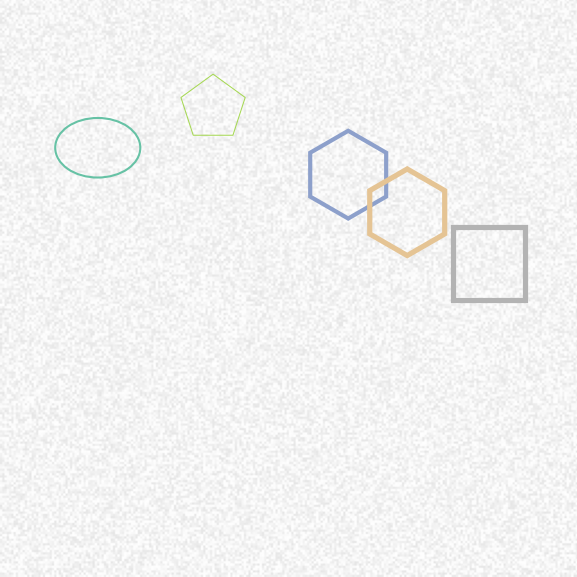[{"shape": "oval", "thickness": 1, "radius": 0.37, "center": [0.169, 0.743]}, {"shape": "hexagon", "thickness": 2, "radius": 0.38, "center": [0.603, 0.697]}, {"shape": "pentagon", "thickness": 0.5, "radius": 0.29, "center": [0.369, 0.812]}, {"shape": "hexagon", "thickness": 2.5, "radius": 0.37, "center": [0.705, 0.632]}, {"shape": "square", "thickness": 2.5, "radius": 0.31, "center": [0.846, 0.543]}]